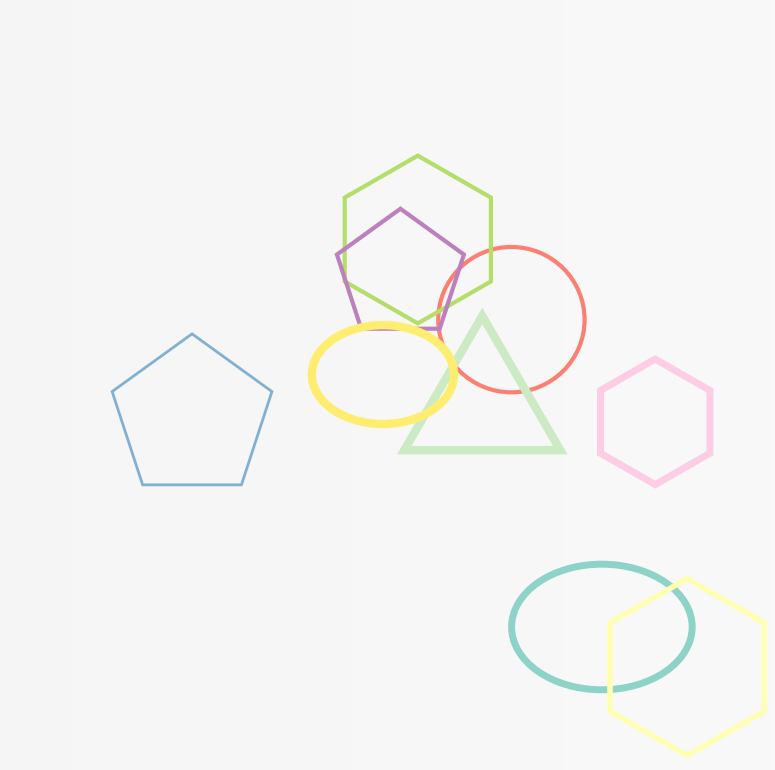[{"shape": "oval", "thickness": 2.5, "radius": 0.58, "center": [0.777, 0.186]}, {"shape": "hexagon", "thickness": 2, "radius": 0.57, "center": [0.887, 0.134]}, {"shape": "circle", "thickness": 1.5, "radius": 0.47, "center": [0.66, 0.585]}, {"shape": "pentagon", "thickness": 1, "radius": 0.54, "center": [0.248, 0.458]}, {"shape": "hexagon", "thickness": 1.5, "radius": 0.54, "center": [0.539, 0.689]}, {"shape": "hexagon", "thickness": 2.5, "radius": 0.41, "center": [0.845, 0.452]}, {"shape": "pentagon", "thickness": 1.5, "radius": 0.43, "center": [0.517, 0.643]}, {"shape": "triangle", "thickness": 3, "radius": 0.58, "center": [0.622, 0.473]}, {"shape": "oval", "thickness": 3, "radius": 0.46, "center": [0.494, 0.514]}]